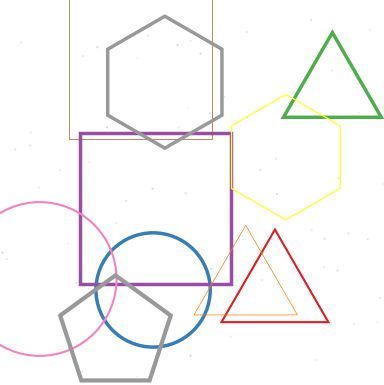[{"shape": "triangle", "thickness": 1.5, "radius": 0.8, "center": [0.714, 0.243]}, {"shape": "circle", "thickness": 2.5, "radius": 0.74, "center": [0.398, 0.247]}, {"shape": "triangle", "thickness": 2.5, "radius": 0.73, "center": [0.863, 0.769]}, {"shape": "square", "thickness": 2.5, "radius": 0.98, "center": [0.404, 0.459]}, {"shape": "triangle", "thickness": 0.5, "radius": 0.78, "center": [0.638, 0.26]}, {"shape": "hexagon", "thickness": 1, "radius": 0.81, "center": [0.743, 0.592]}, {"shape": "square", "thickness": 0.5, "radius": 0.93, "center": [0.364, 0.825]}, {"shape": "circle", "thickness": 1.5, "radius": 1.0, "center": [0.103, 0.275]}, {"shape": "pentagon", "thickness": 3, "radius": 0.75, "center": [0.3, 0.134]}, {"shape": "hexagon", "thickness": 2.5, "radius": 0.86, "center": [0.428, 0.786]}]